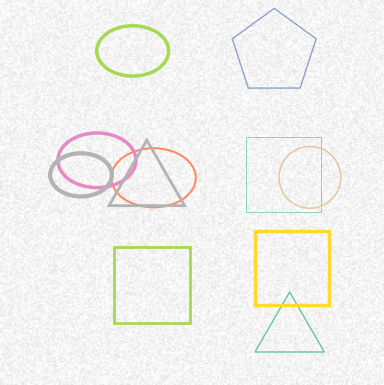[{"shape": "triangle", "thickness": 1, "radius": 0.52, "center": [0.752, 0.138]}, {"shape": "square", "thickness": 0.5, "radius": 0.49, "center": [0.736, 0.546]}, {"shape": "oval", "thickness": 1.5, "radius": 0.55, "center": [0.399, 0.538]}, {"shape": "pentagon", "thickness": 1, "radius": 0.57, "center": [0.712, 0.864]}, {"shape": "oval", "thickness": 2.5, "radius": 0.51, "center": [0.252, 0.584]}, {"shape": "square", "thickness": 2, "radius": 0.49, "center": [0.394, 0.26]}, {"shape": "oval", "thickness": 2.5, "radius": 0.47, "center": [0.345, 0.868]}, {"shape": "square", "thickness": 2.5, "radius": 0.48, "center": [0.757, 0.304]}, {"shape": "circle", "thickness": 1, "radius": 0.4, "center": [0.805, 0.539]}, {"shape": "oval", "thickness": 3, "radius": 0.4, "center": [0.21, 0.546]}, {"shape": "triangle", "thickness": 2, "radius": 0.57, "center": [0.381, 0.523]}]